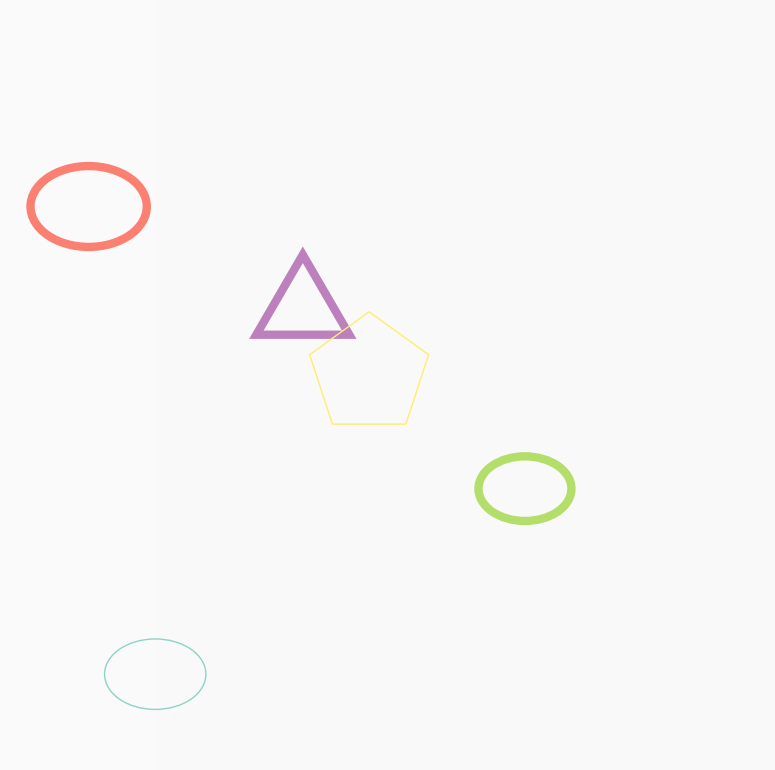[{"shape": "oval", "thickness": 0.5, "radius": 0.33, "center": [0.2, 0.124]}, {"shape": "oval", "thickness": 3, "radius": 0.38, "center": [0.114, 0.732]}, {"shape": "oval", "thickness": 3, "radius": 0.3, "center": [0.677, 0.365]}, {"shape": "triangle", "thickness": 3, "radius": 0.35, "center": [0.391, 0.6]}, {"shape": "pentagon", "thickness": 0.5, "radius": 0.4, "center": [0.476, 0.514]}]